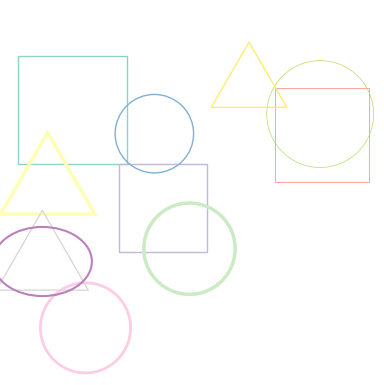[{"shape": "square", "thickness": 1, "radius": 0.7, "center": [0.189, 0.714]}, {"shape": "triangle", "thickness": 2.5, "radius": 0.71, "center": [0.124, 0.514]}, {"shape": "square", "thickness": 1, "radius": 0.57, "center": [0.423, 0.459]}, {"shape": "square", "thickness": 0.5, "radius": 0.61, "center": [0.837, 0.649]}, {"shape": "circle", "thickness": 1, "radius": 0.51, "center": [0.401, 0.653]}, {"shape": "circle", "thickness": 0.5, "radius": 0.69, "center": [0.832, 0.704]}, {"shape": "circle", "thickness": 2, "radius": 0.59, "center": [0.222, 0.148]}, {"shape": "triangle", "thickness": 1, "radius": 0.69, "center": [0.11, 0.315]}, {"shape": "oval", "thickness": 1.5, "radius": 0.64, "center": [0.11, 0.321]}, {"shape": "circle", "thickness": 2.5, "radius": 0.59, "center": [0.492, 0.354]}, {"shape": "triangle", "thickness": 1, "radius": 0.57, "center": [0.647, 0.778]}]